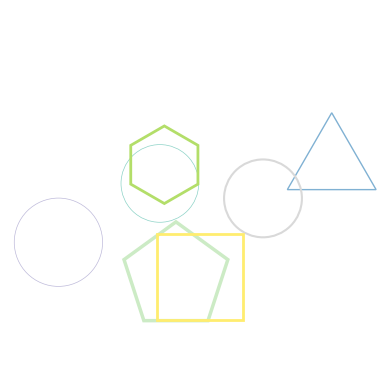[{"shape": "circle", "thickness": 0.5, "radius": 0.5, "center": [0.415, 0.524]}, {"shape": "circle", "thickness": 0.5, "radius": 0.57, "center": [0.152, 0.371]}, {"shape": "triangle", "thickness": 1, "radius": 0.67, "center": [0.862, 0.574]}, {"shape": "hexagon", "thickness": 2, "radius": 0.5, "center": [0.427, 0.572]}, {"shape": "circle", "thickness": 1.5, "radius": 0.51, "center": [0.683, 0.485]}, {"shape": "pentagon", "thickness": 2.5, "radius": 0.71, "center": [0.457, 0.282]}, {"shape": "square", "thickness": 2, "radius": 0.56, "center": [0.519, 0.28]}]